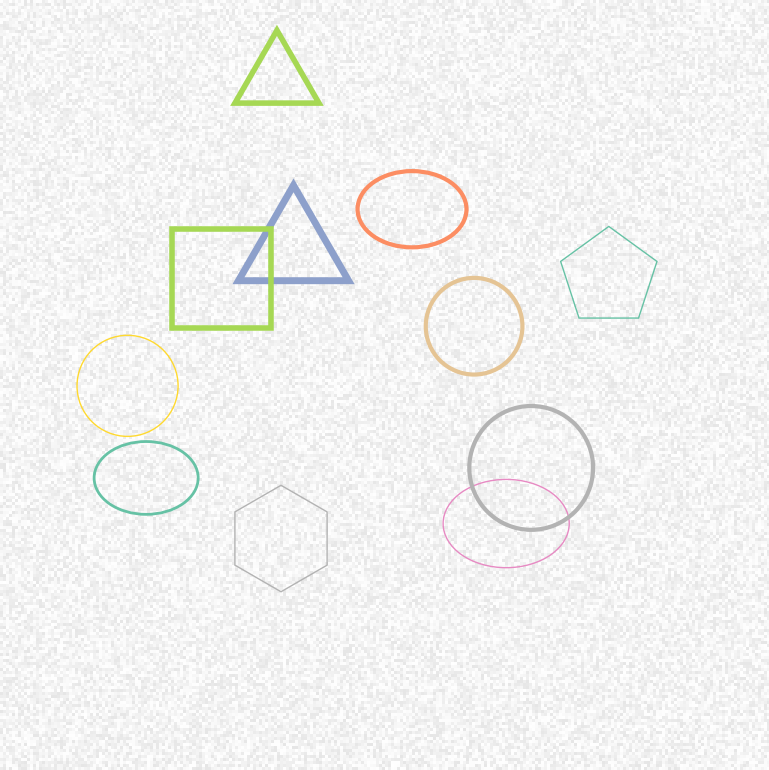[{"shape": "oval", "thickness": 1, "radius": 0.34, "center": [0.19, 0.379]}, {"shape": "pentagon", "thickness": 0.5, "radius": 0.33, "center": [0.791, 0.64]}, {"shape": "oval", "thickness": 1.5, "radius": 0.35, "center": [0.535, 0.728]}, {"shape": "triangle", "thickness": 2.5, "radius": 0.41, "center": [0.381, 0.677]}, {"shape": "oval", "thickness": 0.5, "radius": 0.41, "center": [0.657, 0.32]}, {"shape": "square", "thickness": 2, "radius": 0.32, "center": [0.288, 0.638]}, {"shape": "triangle", "thickness": 2, "radius": 0.31, "center": [0.36, 0.898]}, {"shape": "circle", "thickness": 0.5, "radius": 0.33, "center": [0.166, 0.499]}, {"shape": "circle", "thickness": 1.5, "radius": 0.31, "center": [0.616, 0.576]}, {"shape": "hexagon", "thickness": 0.5, "radius": 0.35, "center": [0.365, 0.301]}, {"shape": "circle", "thickness": 1.5, "radius": 0.4, "center": [0.69, 0.392]}]